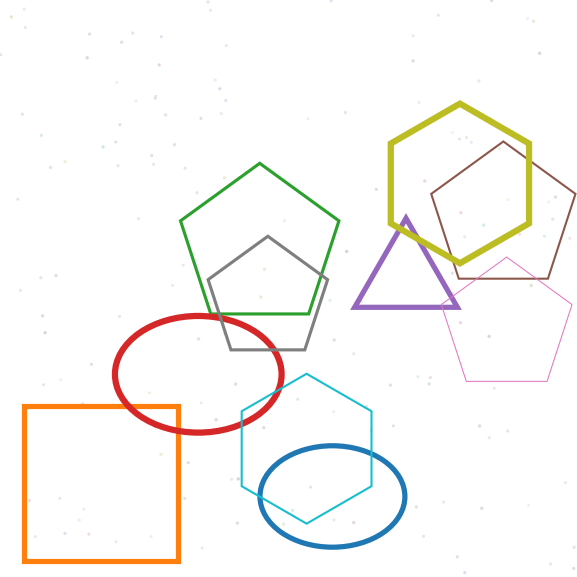[{"shape": "oval", "thickness": 2.5, "radius": 0.63, "center": [0.576, 0.139]}, {"shape": "square", "thickness": 2.5, "radius": 0.67, "center": [0.175, 0.162]}, {"shape": "pentagon", "thickness": 1.5, "radius": 0.72, "center": [0.45, 0.572]}, {"shape": "oval", "thickness": 3, "radius": 0.72, "center": [0.343, 0.351]}, {"shape": "triangle", "thickness": 2.5, "radius": 0.51, "center": [0.703, 0.518]}, {"shape": "pentagon", "thickness": 1, "radius": 0.66, "center": [0.872, 0.623]}, {"shape": "pentagon", "thickness": 0.5, "radius": 0.59, "center": [0.877, 0.435]}, {"shape": "pentagon", "thickness": 1.5, "radius": 0.54, "center": [0.464, 0.481]}, {"shape": "hexagon", "thickness": 3, "radius": 0.69, "center": [0.796, 0.681]}, {"shape": "hexagon", "thickness": 1, "radius": 0.65, "center": [0.531, 0.222]}]